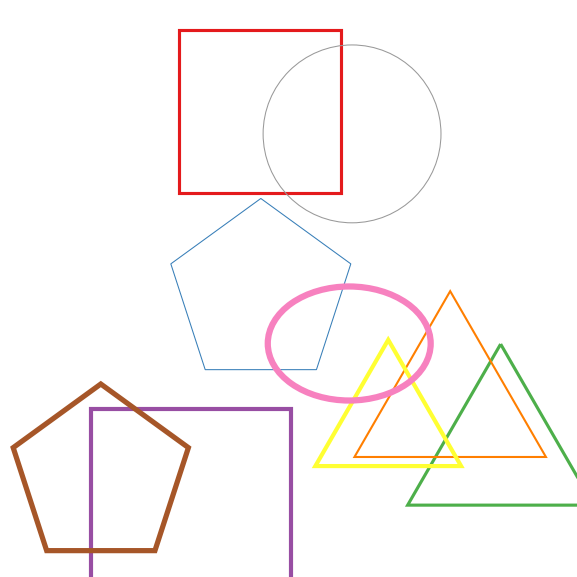[{"shape": "square", "thickness": 1.5, "radius": 0.7, "center": [0.45, 0.806]}, {"shape": "pentagon", "thickness": 0.5, "radius": 0.82, "center": [0.452, 0.492]}, {"shape": "triangle", "thickness": 1.5, "radius": 0.93, "center": [0.867, 0.217]}, {"shape": "square", "thickness": 2, "radius": 0.86, "center": [0.331, 0.118]}, {"shape": "triangle", "thickness": 1, "radius": 0.96, "center": [0.78, 0.304]}, {"shape": "triangle", "thickness": 2, "radius": 0.73, "center": [0.672, 0.265]}, {"shape": "pentagon", "thickness": 2.5, "radius": 0.8, "center": [0.175, 0.175]}, {"shape": "oval", "thickness": 3, "radius": 0.71, "center": [0.605, 0.404]}, {"shape": "circle", "thickness": 0.5, "radius": 0.77, "center": [0.61, 0.767]}]